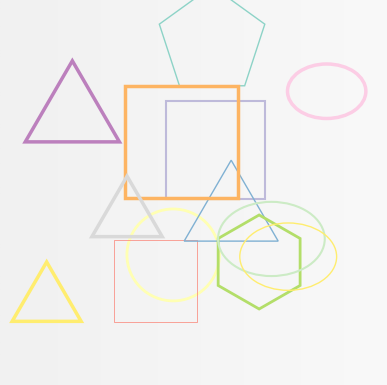[{"shape": "pentagon", "thickness": 1, "radius": 0.72, "center": [0.547, 0.893]}, {"shape": "circle", "thickness": 2, "radius": 0.6, "center": [0.447, 0.338]}, {"shape": "square", "thickness": 1.5, "radius": 0.64, "center": [0.556, 0.61]}, {"shape": "square", "thickness": 0.5, "radius": 0.54, "center": [0.401, 0.27]}, {"shape": "triangle", "thickness": 1, "radius": 0.7, "center": [0.597, 0.444]}, {"shape": "square", "thickness": 2.5, "radius": 0.73, "center": [0.468, 0.631]}, {"shape": "hexagon", "thickness": 2, "radius": 0.61, "center": [0.669, 0.32]}, {"shape": "oval", "thickness": 2.5, "radius": 0.51, "center": [0.843, 0.763]}, {"shape": "triangle", "thickness": 2.5, "radius": 0.52, "center": [0.328, 0.438]}, {"shape": "triangle", "thickness": 2.5, "radius": 0.7, "center": [0.187, 0.702]}, {"shape": "oval", "thickness": 1.5, "radius": 0.69, "center": [0.7, 0.379]}, {"shape": "triangle", "thickness": 2.5, "radius": 0.51, "center": [0.12, 0.217]}, {"shape": "oval", "thickness": 1, "radius": 0.62, "center": [0.744, 0.333]}]